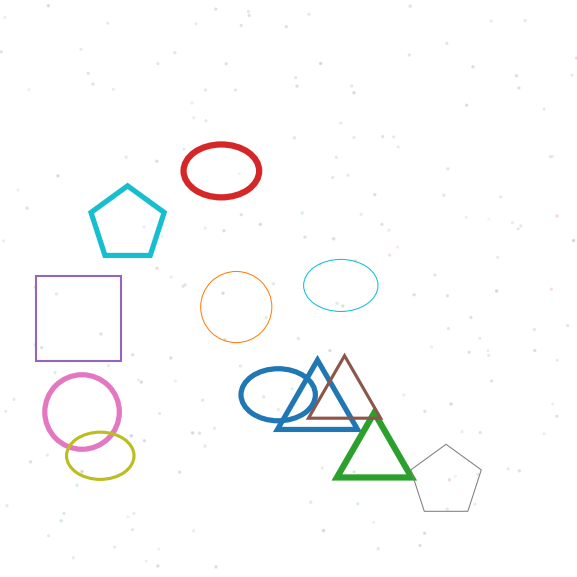[{"shape": "triangle", "thickness": 2.5, "radius": 0.4, "center": [0.55, 0.296]}, {"shape": "oval", "thickness": 2.5, "radius": 0.32, "center": [0.482, 0.316]}, {"shape": "circle", "thickness": 0.5, "radius": 0.31, "center": [0.409, 0.467]}, {"shape": "triangle", "thickness": 3, "radius": 0.37, "center": [0.648, 0.21]}, {"shape": "oval", "thickness": 3, "radius": 0.33, "center": [0.383, 0.703]}, {"shape": "square", "thickness": 1, "radius": 0.37, "center": [0.136, 0.447]}, {"shape": "triangle", "thickness": 1.5, "radius": 0.36, "center": [0.597, 0.311]}, {"shape": "circle", "thickness": 2.5, "radius": 0.32, "center": [0.142, 0.286]}, {"shape": "pentagon", "thickness": 0.5, "radius": 0.32, "center": [0.772, 0.166]}, {"shape": "oval", "thickness": 1.5, "radius": 0.29, "center": [0.174, 0.21]}, {"shape": "pentagon", "thickness": 2.5, "radius": 0.33, "center": [0.221, 0.611]}, {"shape": "oval", "thickness": 0.5, "radius": 0.32, "center": [0.59, 0.505]}]